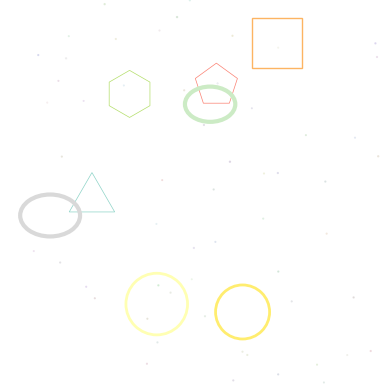[{"shape": "triangle", "thickness": 0.5, "radius": 0.34, "center": [0.239, 0.484]}, {"shape": "circle", "thickness": 2, "radius": 0.4, "center": [0.407, 0.21]}, {"shape": "pentagon", "thickness": 0.5, "radius": 0.29, "center": [0.562, 0.778]}, {"shape": "square", "thickness": 1, "radius": 0.33, "center": [0.719, 0.888]}, {"shape": "hexagon", "thickness": 0.5, "radius": 0.31, "center": [0.337, 0.756]}, {"shape": "oval", "thickness": 3, "radius": 0.39, "center": [0.13, 0.44]}, {"shape": "oval", "thickness": 3, "radius": 0.33, "center": [0.546, 0.729]}, {"shape": "circle", "thickness": 2, "radius": 0.35, "center": [0.63, 0.19]}]